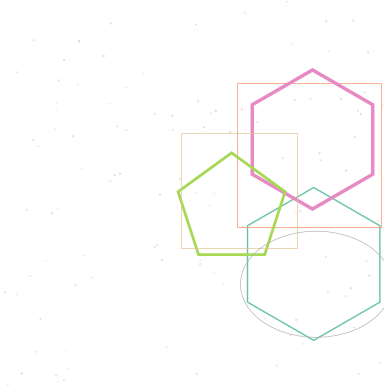[{"shape": "hexagon", "thickness": 1, "radius": 0.99, "center": [0.815, 0.314]}, {"shape": "square", "thickness": 0.5, "radius": 0.93, "center": [0.803, 0.597]}, {"shape": "hexagon", "thickness": 2.5, "radius": 0.9, "center": [0.812, 0.638]}, {"shape": "pentagon", "thickness": 2, "radius": 0.73, "center": [0.602, 0.457]}, {"shape": "square", "thickness": 0.5, "radius": 0.75, "center": [0.621, 0.506]}, {"shape": "oval", "thickness": 0.5, "radius": 0.98, "center": [0.821, 0.262]}]